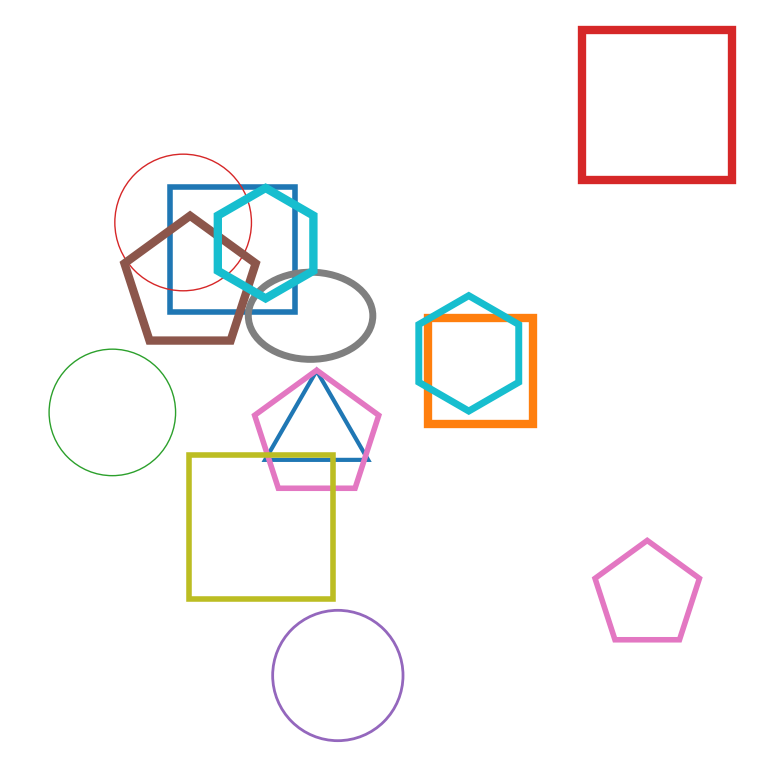[{"shape": "square", "thickness": 2, "radius": 0.41, "center": [0.302, 0.676]}, {"shape": "triangle", "thickness": 1.5, "radius": 0.39, "center": [0.411, 0.441]}, {"shape": "square", "thickness": 3, "radius": 0.34, "center": [0.624, 0.518]}, {"shape": "circle", "thickness": 0.5, "radius": 0.41, "center": [0.146, 0.464]}, {"shape": "square", "thickness": 3, "radius": 0.49, "center": [0.854, 0.864]}, {"shape": "circle", "thickness": 0.5, "radius": 0.44, "center": [0.238, 0.711]}, {"shape": "circle", "thickness": 1, "radius": 0.42, "center": [0.439, 0.123]}, {"shape": "pentagon", "thickness": 3, "radius": 0.45, "center": [0.247, 0.63]}, {"shape": "pentagon", "thickness": 2, "radius": 0.36, "center": [0.841, 0.227]}, {"shape": "pentagon", "thickness": 2, "radius": 0.42, "center": [0.411, 0.434]}, {"shape": "oval", "thickness": 2.5, "radius": 0.4, "center": [0.403, 0.59]}, {"shape": "square", "thickness": 2, "radius": 0.47, "center": [0.339, 0.316]}, {"shape": "hexagon", "thickness": 3, "radius": 0.36, "center": [0.345, 0.684]}, {"shape": "hexagon", "thickness": 2.5, "radius": 0.37, "center": [0.609, 0.541]}]